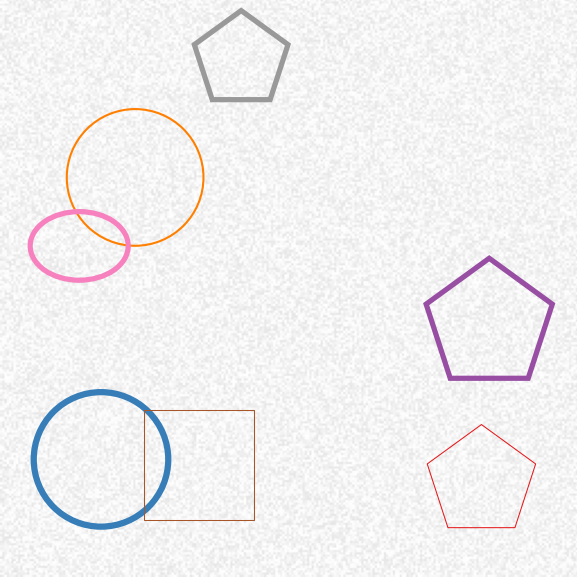[{"shape": "pentagon", "thickness": 0.5, "radius": 0.49, "center": [0.834, 0.165]}, {"shape": "circle", "thickness": 3, "radius": 0.58, "center": [0.175, 0.204]}, {"shape": "pentagon", "thickness": 2.5, "radius": 0.57, "center": [0.847, 0.437]}, {"shape": "circle", "thickness": 1, "radius": 0.59, "center": [0.234, 0.692]}, {"shape": "square", "thickness": 0.5, "radius": 0.48, "center": [0.345, 0.194]}, {"shape": "oval", "thickness": 2.5, "radius": 0.42, "center": [0.137, 0.573]}, {"shape": "pentagon", "thickness": 2.5, "radius": 0.43, "center": [0.418, 0.896]}]